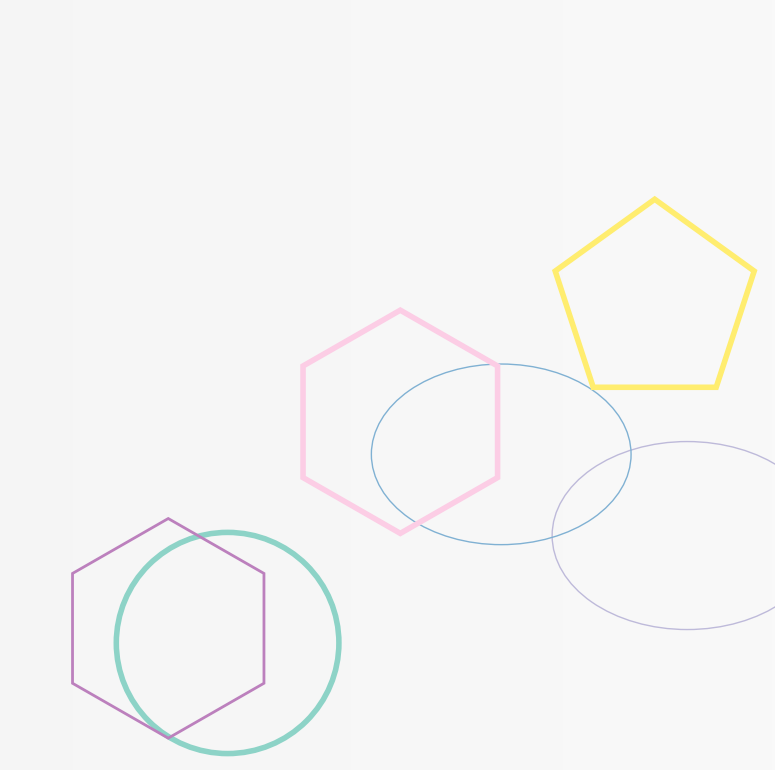[{"shape": "circle", "thickness": 2, "radius": 0.72, "center": [0.294, 0.165]}, {"shape": "oval", "thickness": 0.5, "radius": 0.87, "center": [0.887, 0.304]}, {"shape": "oval", "thickness": 0.5, "radius": 0.84, "center": [0.647, 0.41]}, {"shape": "hexagon", "thickness": 2, "radius": 0.72, "center": [0.517, 0.452]}, {"shape": "hexagon", "thickness": 1, "radius": 0.71, "center": [0.217, 0.184]}, {"shape": "pentagon", "thickness": 2, "radius": 0.67, "center": [0.845, 0.606]}]